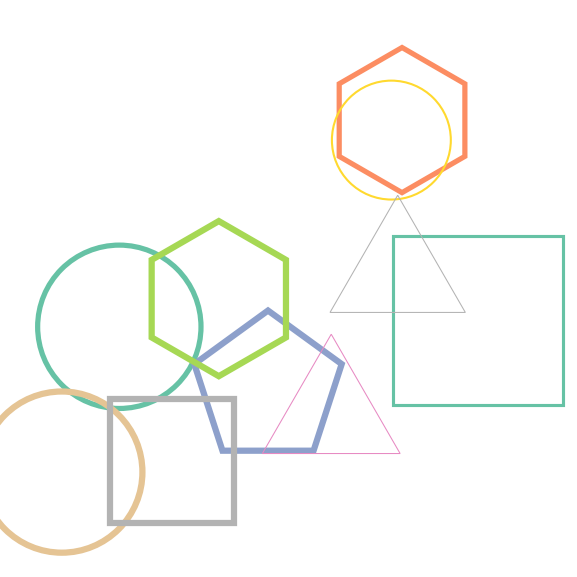[{"shape": "circle", "thickness": 2.5, "radius": 0.71, "center": [0.207, 0.433]}, {"shape": "square", "thickness": 1.5, "radius": 0.73, "center": [0.828, 0.445]}, {"shape": "hexagon", "thickness": 2.5, "radius": 0.63, "center": [0.696, 0.791]}, {"shape": "pentagon", "thickness": 3, "radius": 0.67, "center": [0.464, 0.327]}, {"shape": "triangle", "thickness": 0.5, "radius": 0.69, "center": [0.574, 0.283]}, {"shape": "hexagon", "thickness": 3, "radius": 0.67, "center": [0.379, 0.482]}, {"shape": "circle", "thickness": 1, "radius": 0.51, "center": [0.678, 0.757]}, {"shape": "circle", "thickness": 3, "radius": 0.7, "center": [0.107, 0.182]}, {"shape": "triangle", "thickness": 0.5, "radius": 0.68, "center": [0.689, 0.526]}, {"shape": "square", "thickness": 3, "radius": 0.54, "center": [0.297, 0.2]}]